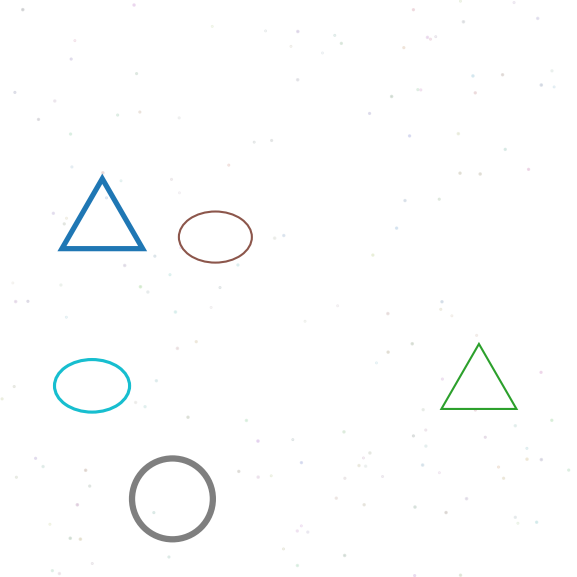[{"shape": "triangle", "thickness": 2.5, "radius": 0.4, "center": [0.177, 0.609]}, {"shape": "triangle", "thickness": 1, "radius": 0.38, "center": [0.829, 0.329]}, {"shape": "oval", "thickness": 1, "radius": 0.32, "center": [0.373, 0.589]}, {"shape": "circle", "thickness": 3, "radius": 0.35, "center": [0.299, 0.135]}, {"shape": "oval", "thickness": 1.5, "radius": 0.33, "center": [0.159, 0.331]}]